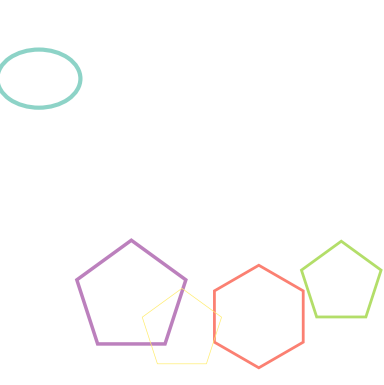[{"shape": "oval", "thickness": 3, "radius": 0.54, "center": [0.101, 0.796]}, {"shape": "hexagon", "thickness": 2, "radius": 0.67, "center": [0.672, 0.178]}, {"shape": "pentagon", "thickness": 2, "radius": 0.54, "center": [0.886, 0.265]}, {"shape": "pentagon", "thickness": 2.5, "radius": 0.74, "center": [0.341, 0.227]}, {"shape": "pentagon", "thickness": 0.5, "radius": 0.54, "center": [0.472, 0.143]}]